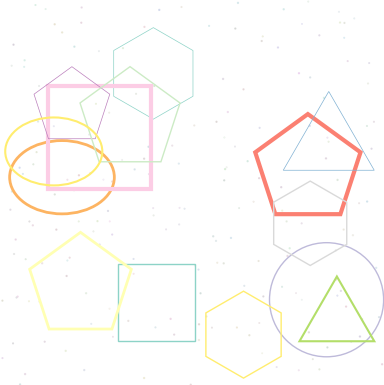[{"shape": "square", "thickness": 1, "radius": 0.5, "center": [0.406, 0.213]}, {"shape": "hexagon", "thickness": 0.5, "radius": 0.59, "center": [0.398, 0.809]}, {"shape": "pentagon", "thickness": 2, "radius": 0.69, "center": [0.209, 0.258]}, {"shape": "circle", "thickness": 1, "radius": 0.74, "center": [0.848, 0.221]}, {"shape": "pentagon", "thickness": 3, "radius": 0.72, "center": [0.8, 0.56]}, {"shape": "triangle", "thickness": 0.5, "radius": 0.68, "center": [0.854, 0.626]}, {"shape": "oval", "thickness": 2, "radius": 0.68, "center": [0.161, 0.54]}, {"shape": "triangle", "thickness": 1.5, "radius": 0.56, "center": [0.875, 0.17]}, {"shape": "square", "thickness": 3, "radius": 0.67, "center": [0.258, 0.642]}, {"shape": "hexagon", "thickness": 1, "radius": 0.55, "center": [0.806, 0.42]}, {"shape": "pentagon", "thickness": 0.5, "radius": 0.52, "center": [0.187, 0.723]}, {"shape": "pentagon", "thickness": 1, "radius": 0.68, "center": [0.338, 0.69]}, {"shape": "hexagon", "thickness": 1, "radius": 0.56, "center": [0.633, 0.131]}, {"shape": "oval", "thickness": 1.5, "radius": 0.63, "center": [0.14, 0.607]}]